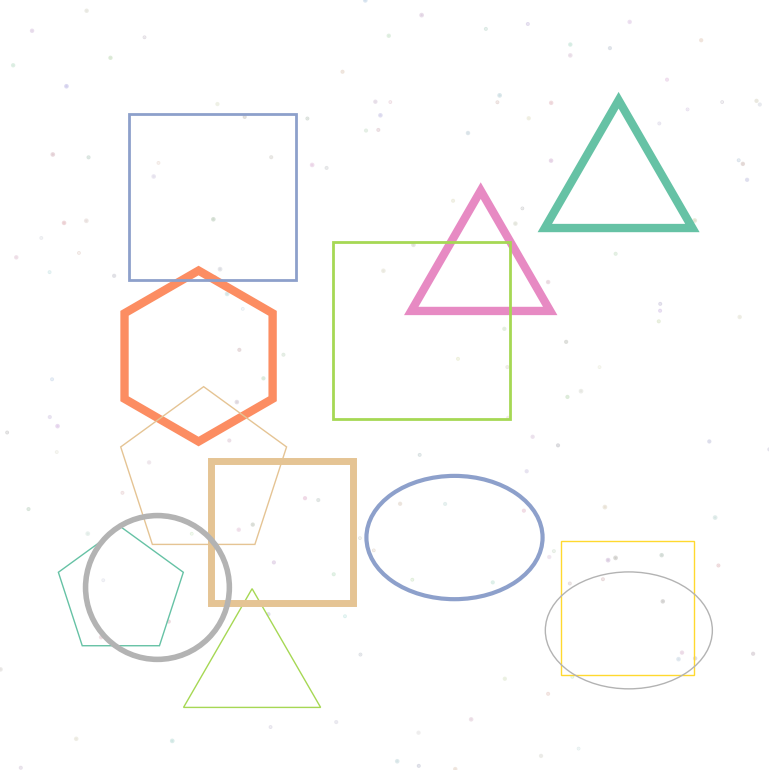[{"shape": "triangle", "thickness": 3, "radius": 0.55, "center": [0.803, 0.759]}, {"shape": "pentagon", "thickness": 0.5, "radius": 0.43, "center": [0.157, 0.23]}, {"shape": "hexagon", "thickness": 3, "radius": 0.56, "center": [0.258, 0.538]}, {"shape": "square", "thickness": 1, "radius": 0.54, "center": [0.276, 0.744]}, {"shape": "oval", "thickness": 1.5, "radius": 0.57, "center": [0.59, 0.302]}, {"shape": "triangle", "thickness": 3, "radius": 0.52, "center": [0.624, 0.648]}, {"shape": "square", "thickness": 1, "radius": 0.58, "center": [0.547, 0.571]}, {"shape": "triangle", "thickness": 0.5, "radius": 0.51, "center": [0.327, 0.133]}, {"shape": "square", "thickness": 0.5, "radius": 0.43, "center": [0.815, 0.21]}, {"shape": "square", "thickness": 2.5, "radius": 0.46, "center": [0.366, 0.309]}, {"shape": "pentagon", "thickness": 0.5, "radius": 0.57, "center": [0.264, 0.385]}, {"shape": "oval", "thickness": 0.5, "radius": 0.54, "center": [0.817, 0.181]}, {"shape": "circle", "thickness": 2, "radius": 0.47, "center": [0.204, 0.237]}]